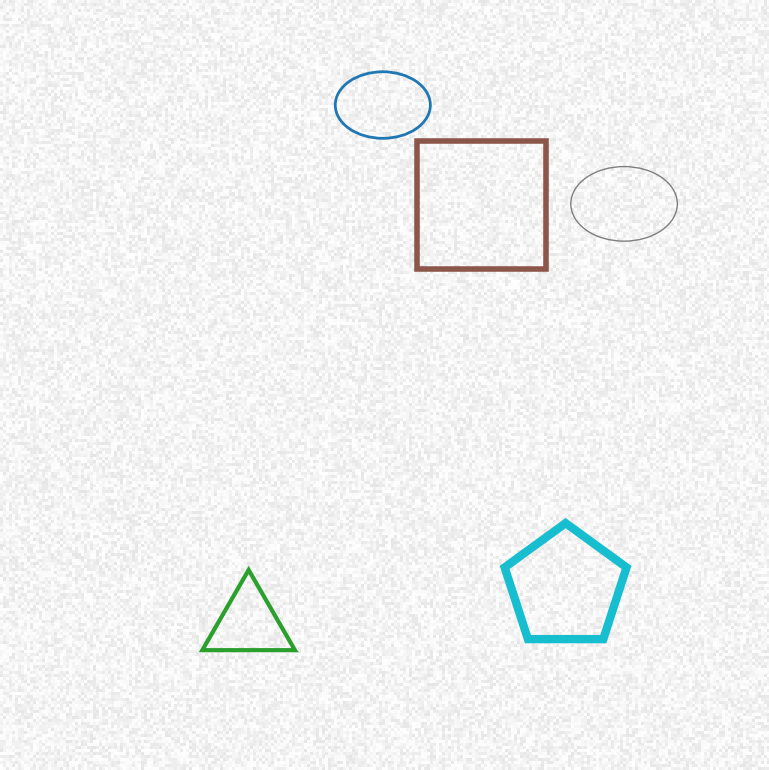[{"shape": "oval", "thickness": 1, "radius": 0.31, "center": [0.497, 0.864]}, {"shape": "triangle", "thickness": 1.5, "radius": 0.35, "center": [0.323, 0.19]}, {"shape": "square", "thickness": 2, "radius": 0.42, "center": [0.625, 0.733]}, {"shape": "oval", "thickness": 0.5, "radius": 0.35, "center": [0.81, 0.735]}, {"shape": "pentagon", "thickness": 3, "radius": 0.42, "center": [0.735, 0.237]}]